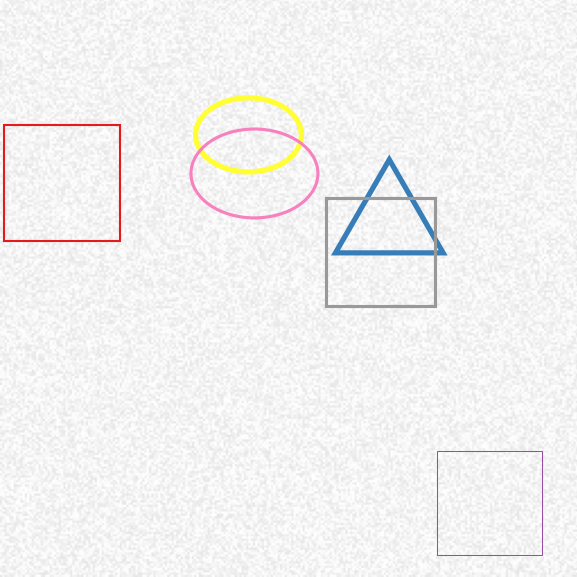[{"shape": "square", "thickness": 1, "radius": 0.5, "center": [0.107, 0.682]}, {"shape": "triangle", "thickness": 2.5, "radius": 0.54, "center": [0.674, 0.615]}, {"shape": "square", "thickness": 0.5, "radius": 0.45, "center": [0.848, 0.128]}, {"shape": "oval", "thickness": 2.5, "radius": 0.46, "center": [0.43, 0.766]}, {"shape": "oval", "thickness": 1.5, "radius": 0.55, "center": [0.441, 0.699]}, {"shape": "square", "thickness": 1.5, "radius": 0.47, "center": [0.659, 0.563]}]